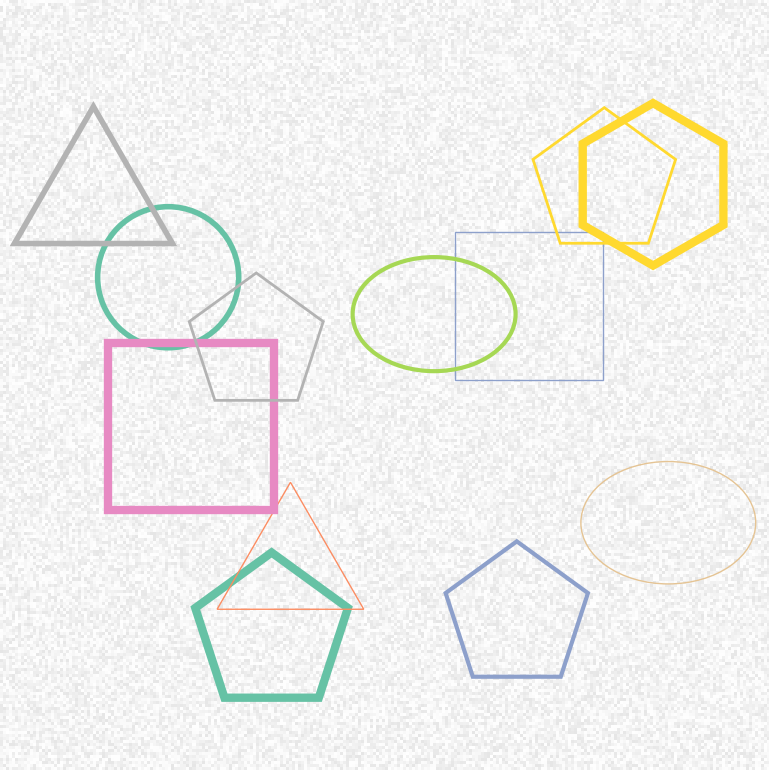[{"shape": "pentagon", "thickness": 3, "radius": 0.52, "center": [0.353, 0.178]}, {"shape": "circle", "thickness": 2, "radius": 0.46, "center": [0.218, 0.64]}, {"shape": "triangle", "thickness": 0.5, "radius": 0.55, "center": [0.377, 0.264]}, {"shape": "square", "thickness": 0.5, "radius": 0.48, "center": [0.687, 0.603]}, {"shape": "pentagon", "thickness": 1.5, "radius": 0.49, "center": [0.671, 0.2]}, {"shape": "square", "thickness": 3, "radius": 0.54, "center": [0.248, 0.446]}, {"shape": "oval", "thickness": 1.5, "radius": 0.53, "center": [0.564, 0.592]}, {"shape": "pentagon", "thickness": 1, "radius": 0.49, "center": [0.785, 0.763]}, {"shape": "hexagon", "thickness": 3, "radius": 0.53, "center": [0.848, 0.761]}, {"shape": "oval", "thickness": 0.5, "radius": 0.57, "center": [0.868, 0.321]}, {"shape": "triangle", "thickness": 2, "radius": 0.59, "center": [0.121, 0.743]}, {"shape": "pentagon", "thickness": 1, "radius": 0.46, "center": [0.333, 0.554]}]